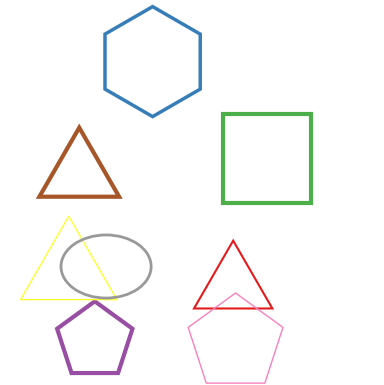[{"shape": "triangle", "thickness": 1.5, "radius": 0.59, "center": [0.606, 0.257]}, {"shape": "hexagon", "thickness": 2.5, "radius": 0.71, "center": [0.396, 0.84]}, {"shape": "square", "thickness": 3, "radius": 0.57, "center": [0.694, 0.588]}, {"shape": "pentagon", "thickness": 3, "radius": 0.51, "center": [0.246, 0.114]}, {"shape": "triangle", "thickness": 1, "radius": 0.72, "center": [0.178, 0.294]}, {"shape": "triangle", "thickness": 3, "radius": 0.6, "center": [0.206, 0.549]}, {"shape": "pentagon", "thickness": 1, "radius": 0.65, "center": [0.612, 0.11]}, {"shape": "oval", "thickness": 2, "radius": 0.59, "center": [0.276, 0.308]}]